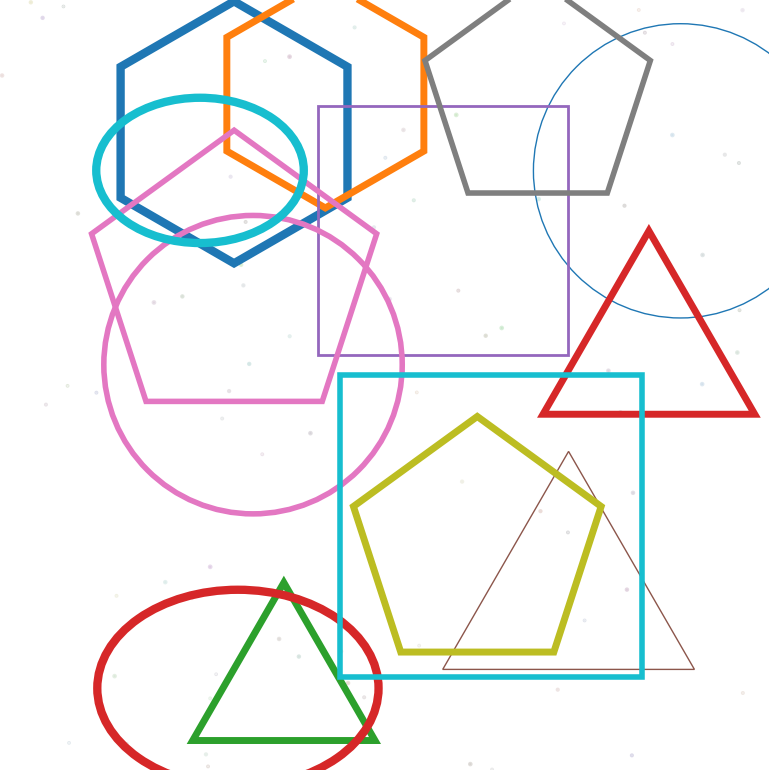[{"shape": "circle", "thickness": 0.5, "radius": 0.96, "center": [0.884, 0.778]}, {"shape": "hexagon", "thickness": 3, "radius": 0.85, "center": [0.304, 0.828]}, {"shape": "hexagon", "thickness": 2.5, "radius": 0.74, "center": [0.423, 0.878]}, {"shape": "triangle", "thickness": 2.5, "radius": 0.68, "center": [0.369, 0.107]}, {"shape": "triangle", "thickness": 2.5, "radius": 0.79, "center": [0.843, 0.541]}, {"shape": "oval", "thickness": 3, "radius": 0.91, "center": [0.309, 0.106]}, {"shape": "square", "thickness": 1, "radius": 0.81, "center": [0.575, 0.701]}, {"shape": "triangle", "thickness": 0.5, "radius": 0.94, "center": [0.738, 0.225]}, {"shape": "circle", "thickness": 2, "radius": 0.97, "center": [0.329, 0.526]}, {"shape": "pentagon", "thickness": 2, "radius": 0.97, "center": [0.304, 0.636]}, {"shape": "pentagon", "thickness": 2, "radius": 0.77, "center": [0.698, 0.874]}, {"shape": "pentagon", "thickness": 2.5, "radius": 0.85, "center": [0.62, 0.29]}, {"shape": "square", "thickness": 2, "radius": 0.98, "center": [0.638, 0.317]}, {"shape": "oval", "thickness": 3, "radius": 0.67, "center": [0.26, 0.779]}]